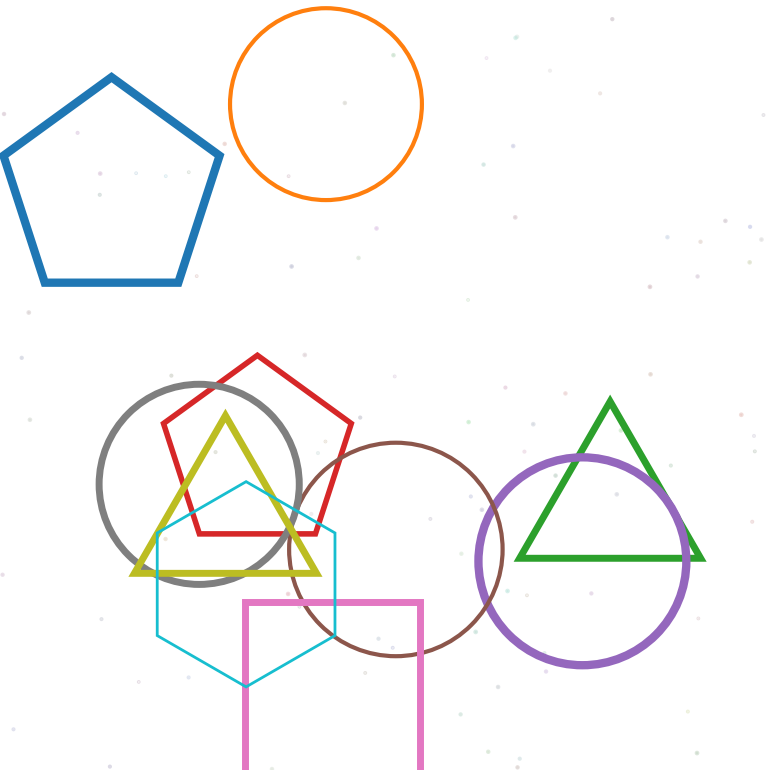[{"shape": "pentagon", "thickness": 3, "radius": 0.74, "center": [0.145, 0.752]}, {"shape": "circle", "thickness": 1.5, "radius": 0.62, "center": [0.423, 0.865]}, {"shape": "triangle", "thickness": 2.5, "radius": 0.68, "center": [0.792, 0.343]}, {"shape": "pentagon", "thickness": 2, "radius": 0.64, "center": [0.334, 0.41]}, {"shape": "circle", "thickness": 3, "radius": 0.67, "center": [0.756, 0.271]}, {"shape": "circle", "thickness": 1.5, "radius": 0.69, "center": [0.514, 0.286]}, {"shape": "square", "thickness": 2.5, "radius": 0.57, "center": [0.432, 0.104]}, {"shape": "circle", "thickness": 2.5, "radius": 0.65, "center": [0.259, 0.371]}, {"shape": "triangle", "thickness": 2.5, "radius": 0.68, "center": [0.293, 0.324]}, {"shape": "hexagon", "thickness": 1, "radius": 0.67, "center": [0.32, 0.241]}]